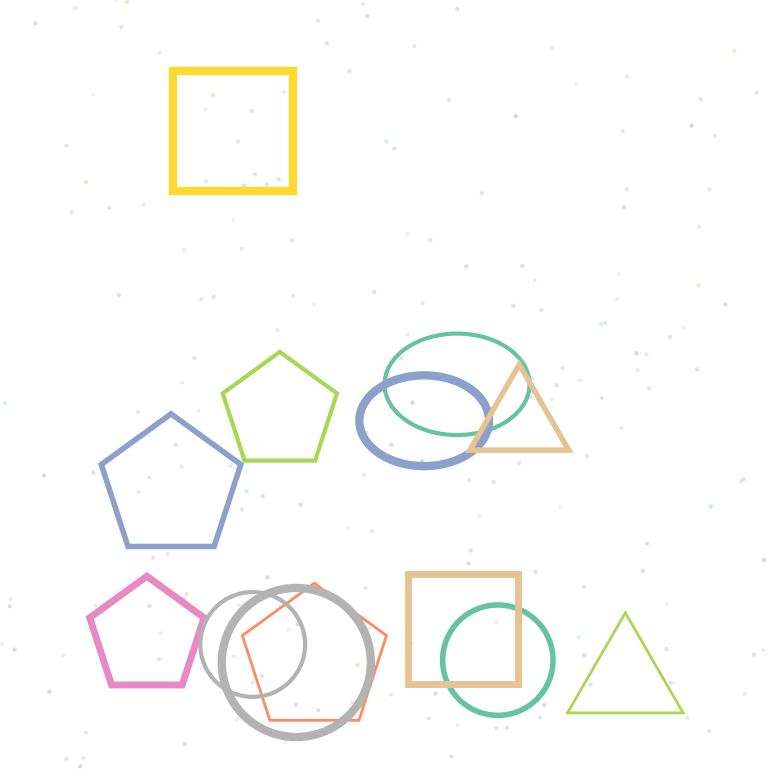[{"shape": "oval", "thickness": 1.5, "radius": 0.47, "center": [0.594, 0.501]}, {"shape": "circle", "thickness": 2, "radius": 0.36, "center": [0.647, 0.143]}, {"shape": "pentagon", "thickness": 1, "radius": 0.49, "center": [0.408, 0.144]}, {"shape": "pentagon", "thickness": 2, "radius": 0.48, "center": [0.222, 0.367]}, {"shape": "oval", "thickness": 3, "radius": 0.42, "center": [0.551, 0.454]}, {"shape": "pentagon", "thickness": 2.5, "radius": 0.39, "center": [0.191, 0.174]}, {"shape": "triangle", "thickness": 1, "radius": 0.43, "center": [0.812, 0.118]}, {"shape": "pentagon", "thickness": 1.5, "radius": 0.39, "center": [0.363, 0.465]}, {"shape": "square", "thickness": 3, "radius": 0.39, "center": [0.303, 0.83]}, {"shape": "triangle", "thickness": 2, "radius": 0.37, "center": [0.674, 0.452]}, {"shape": "square", "thickness": 2.5, "radius": 0.36, "center": [0.601, 0.183]}, {"shape": "circle", "thickness": 1.5, "radius": 0.34, "center": [0.328, 0.163]}, {"shape": "circle", "thickness": 3, "radius": 0.48, "center": [0.385, 0.14]}]